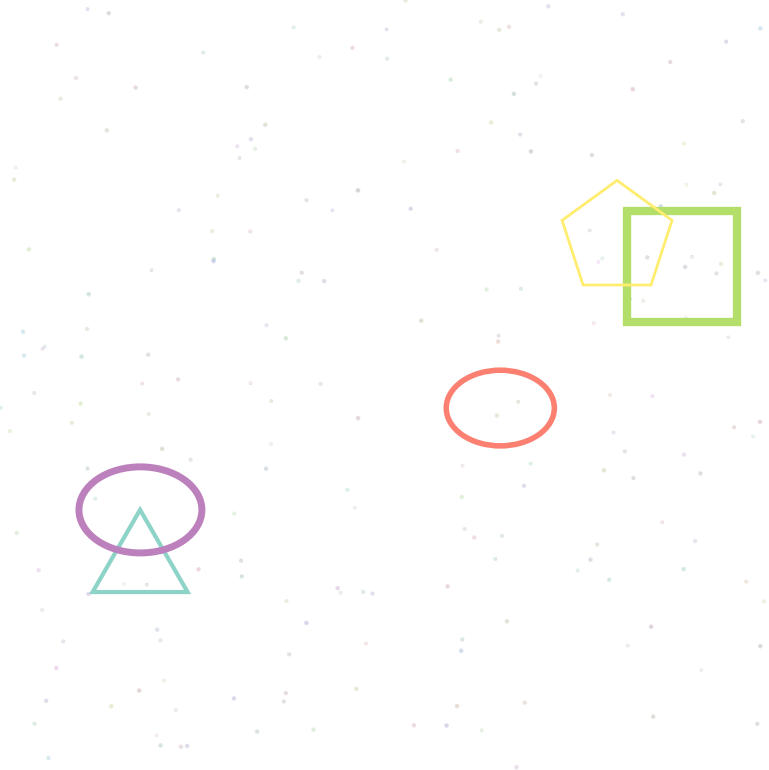[{"shape": "triangle", "thickness": 1.5, "radius": 0.36, "center": [0.182, 0.267]}, {"shape": "oval", "thickness": 2, "radius": 0.35, "center": [0.65, 0.47]}, {"shape": "square", "thickness": 3, "radius": 0.36, "center": [0.886, 0.654]}, {"shape": "oval", "thickness": 2.5, "radius": 0.4, "center": [0.182, 0.338]}, {"shape": "pentagon", "thickness": 1, "radius": 0.38, "center": [0.801, 0.691]}]